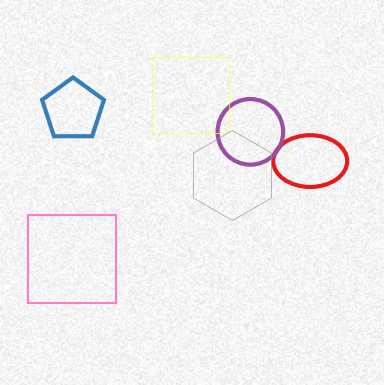[{"shape": "oval", "thickness": 3, "radius": 0.48, "center": [0.806, 0.582]}, {"shape": "pentagon", "thickness": 3, "radius": 0.42, "center": [0.19, 0.714]}, {"shape": "circle", "thickness": 3, "radius": 0.43, "center": [0.65, 0.658]}, {"shape": "square", "thickness": 0.5, "radius": 0.5, "center": [0.496, 0.753]}, {"shape": "square", "thickness": 1.5, "radius": 0.57, "center": [0.187, 0.328]}, {"shape": "hexagon", "thickness": 0.5, "radius": 0.58, "center": [0.604, 0.544]}]